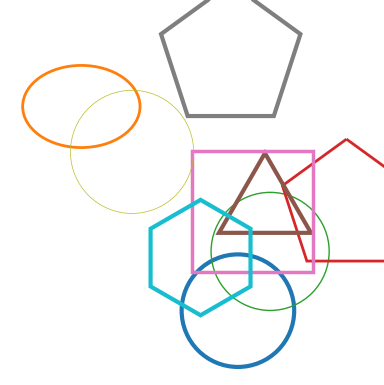[{"shape": "circle", "thickness": 3, "radius": 0.73, "center": [0.618, 0.193]}, {"shape": "oval", "thickness": 2, "radius": 0.76, "center": [0.211, 0.723]}, {"shape": "circle", "thickness": 1, "radius": 0.77, "center": [0.702, 0.347]}, {"shape": "pentagon", "thickness": 2, "radius": 0.88, "center": [0.9, 0.464]}, {"shape": "triangle", "thickness": 3, "radius": 0.69, "center": [0.688, 0.464]}, {"shape": "square", "thickness": 2.5, "radius": 0.79, "center": [0.655, 0.451]}, {"shape": "pentagon", "thickness": 3, "radius": 0.95, "center": [0.599, 0.853]}, {"shape": "circle", "thickness": 0.5, "radius": 0.8, "center": [0.343, 0.606]}, {"shape": "hexagon", "thickness": 3, "radius": 0.75, "center": [0.521, 0.331]}]